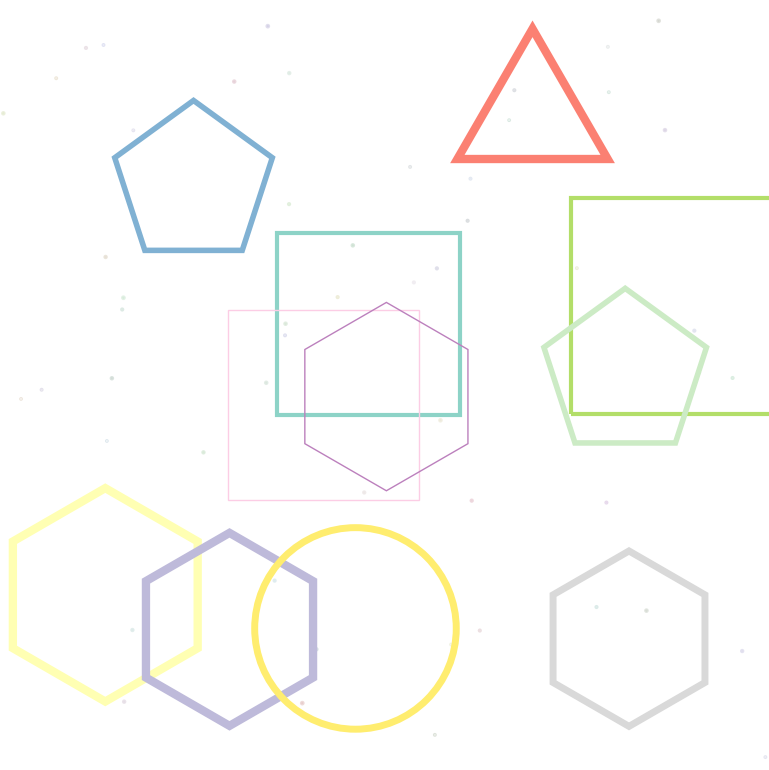[{"shape": "square", "thickness": 1.5, "radius": 0.59, "center": [0.479, 0.579]}, {"shape": "hexagon", "thickness": 3, "radius": 0.69, "center": [0.137, 0.228]}, {"shape": "hexagon", "thickness": 3, "radius": 0.63, "center": [0.298, 0.183]}, {"shape": "triangle", "thickness": 3, "radius": 0.56, "center": [0.692, 0.85]}, {"shape": "pentagon", "thickness": 2, "radius": 0.54, "center": [0.251, 0.762]}, {"shape": "square", "thickness": 1.5, "radius": 0.7, "center": [0.882, 0.602]}, {"shape": "square", "thickness": 0.5, "radius": 0.62, "center": [0.421, 0.474]}, {"shape": "hexagon", "thickness": 2.5, "radius": 0.57, "center": [0.817, 0.171]}, {"shape": "hexagon", "thickness": 0.5, "radius": 0.61, "center": [0.502, 0.485]}, {"shape": "pentagon", "thickness": 2, "radius": 0.55, "center": [0.812, 0.515]}, {"shape": "circle", "thickness": 2.5, "radius": 0.65, "center": [0.462, 0.184]}]